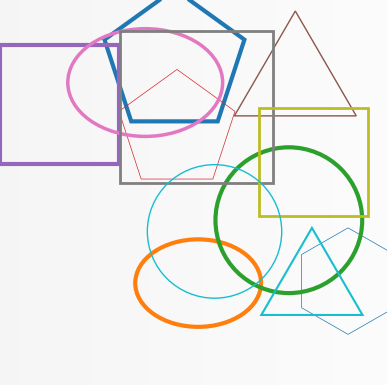[{"shape": "hexagon", "thickness": 0.5, "radius": 0.69, "center": [0.898, 0.27]}, {"shape": "pentagon", "thickness": 3, "radius": 0.95, "center": [0.45, 0.838]}, {"shape": "oval", "thickness": 3, "radius": 0.81, "center": [0.511, 0.265]}, {"shape": "circle", "thickness": 3, "radius": 0.95, "center": [0.745, 0.428]}, {"shape": "pentagon", "thickness": 0.5, "radius": 0.79, "center": [0.457, 0.662]}, {"shape": "square", "thickness": 3, "radius": 0.77, "center": [0.154, 0.728]}, {"shape": "triangle", "thickness": 1, "radius": 0.91, "center": [0.762, 0.79]}, {"shape": "oval", "thickness": 2.5, "radius": 1.0, "center": [0.375, 0.786]}, {"shape": "square", "thickness": 2, "radius": 0.99, "center": [0.506, 0.722]}, {"shape": "square", "thickness": 2, "radius": 0.7, "center": [0.81, 0.578]}, {"shape": "circle", "thickness": 1, "radius": 0.87, "center": [0.554, 0.399]}, {"shape": "triangle", "thickness": 1.5, "radius": 0.75, "center": [0.805, 0.257]}]